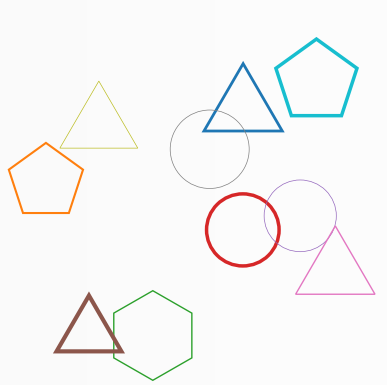[{"shape": "triangle", "thickness": 2, "radius": 0.58, "center": [0.627, 0.718]}, {"shape": "pentagon", "thickness": 1.5, "radius": 0.5, "center": [0.119, 0.528]}, {"shape": "hexagon", "thickness": 1, "radius": 0.58, "center": [0.394, 0.129]}, {"shape": "circle", "thickness": 2.5, "radius": 0.47, "center": [0.627, 0.403]}, {"shape": "circle", "thickness": 0.5, "radius": 0.47, "center": [0.775, 0.439]}, {"shape": "triangle", "thickness": 3, "radius": 0.48, "center": [0.23, 0.136]}, {"shape": "triangle", "thickness": 1, "radius": 0.59, "center": [0.865, 0.295]}, {"shape": "circle", "thickness": 0.5, "radius": 0.51, "center": [0.541, 0.612]}, {"shape": "triangle", "thickness": 0.5, "radius": 0.58, "center": [0.255, 0.673]}, {"shape": "pentagon", "thickness": 2.5, "radius": 0.55, "center": [0.817, 0.789]}]